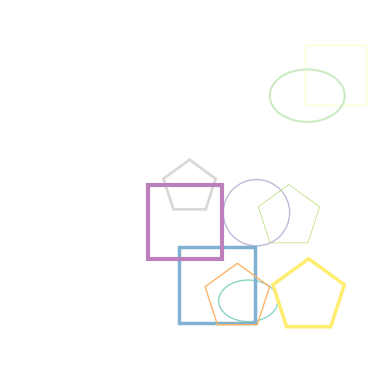[{"shape": "oval", "thickness": 1, "radius": 0.39, "center": [0.645, 0.219]}, {"shape": "square", "thickness": 0.5, "radius": 0.39, "center": [0.872, 0.805]}, {"shape": "circle", "thickness": 1, "radius": 0.43, "center": [0.666, 0.448]}, {"shape": "square", "thickness": 2.5, "radius": 0.49, "center": [0.564, 0.26]}, {"shape": "pentagon", "thickness": 1, "radius": 0.44, "center": [0.616, 0.228]}, {"shape": "pentagon", "thickness": 0.5, "radius": 0.42, "center": [0.751, 0.437]}, {"shape": "pentagon", "thickness": 2, "radius": 0.36, "center": [0.492, 0.514]}, {"shape": "square", "thickness": 3, "radius": 0.48, "center": [0.48, 0.423]}, {"shape": "oval", "thickness": 1.5, "radius": 0.49, "center": [0.798, 0.752]}, {"shape": "pentagon", "thickness": 2.5, "radius": 0.49, "center": [0.802, 0.23]}]